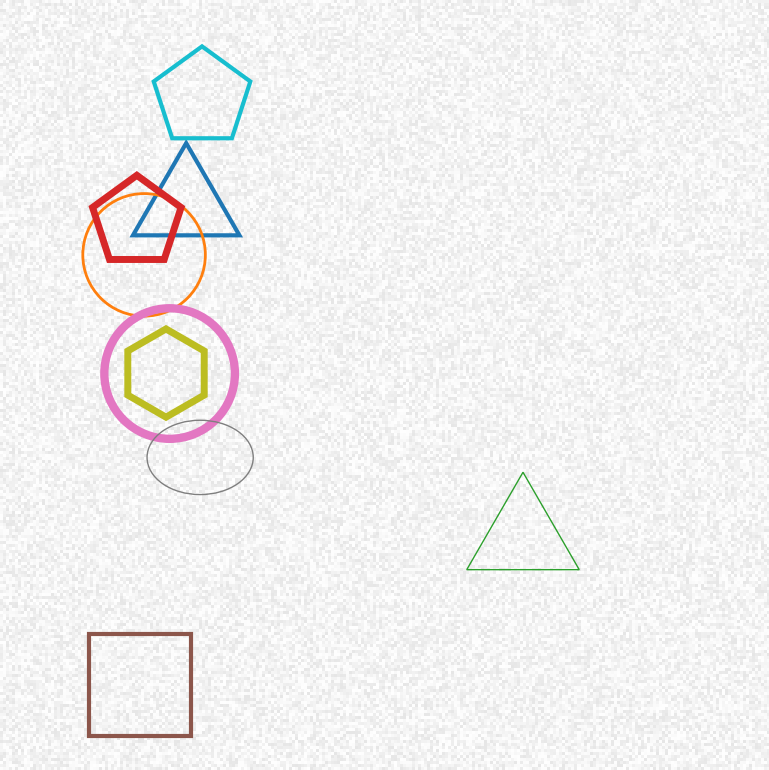[{"shape": "triangle", "thickness": 1.5, "radius": 0.4, "center": [0.242, 0.734]}, {"shape": "circle", "thickness": 1, "radius": 0.4, "center": [0.187, 0.669]}, {"shape": "triangle", "thickness": 0.5, "radius": 0.42, "center": [0.679, 0.302]}, {"shape": "pentagon", "thickness": 2.5, "radius": 0.3, "center": [0.178, 0.712]}, {"shape": "square", "thickness": 1.5, "radius": 0.33, "center": [0.182, 0.11]}, {"shape": "circle", "thickness": 3, "radius": 0.42, "center": [0.22, 0.515]}, {"shape": "oval", "thickness": 0.5, "radius": 0.34, "center": [0.26, 0.406]}, {"shape": "hexagon", "thickness": 2.5, "radius": 0.29, "center": [0.216, 0.516]}, {"shape": "pentagon", "thickness": 1.5, "radius": 0.33, "center": [0.262, 0.874]}]